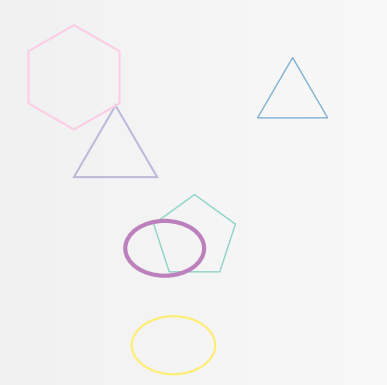[{"shape": "pentagon", "thickness": 1, "radius": 0.55, "center": [0.502, 0.384]}, {"shape": "triangle", "thickness": 1.5, "radius": 0.62, "center": [0.298, 0.602]}, {"shape": "triangle", "thickness": 1, "radius": 0.52, "center": [0.755, 0.746]}, {"shape": "hexagon", "thickness": 1.5, "radius": 0.68, "center": [0.191, 0.799]}, {"shape": "oval", "thickness": 3, "radius": 0.51, "center": [0.425, 0.355]}, {"shape": "oval", "thickness": 1.5, "radius": 0.54, "center": [0.448, 0.103]}]